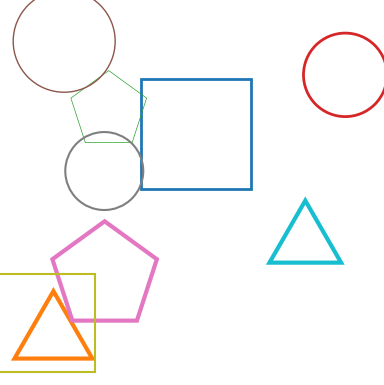[{"shape": "square", "thickness": 2, "radius": 0.71, "center": [0.509, 0.651]}, {"shape": "triangle", "thickness": 3, "radius": 0.58, "center": [0.139, 0.127]}, {"shape": "pentagon", "thickness": 0.5, "radius": 0.52, "center": [0.282, 0.713]}, {"shape": "circle", "thickness": 2, "radius": 0.54, "center": [0.897, 0.806]}, {"shape": "circle", "thickness": 1, "radius": 0.66, "center": [0.167, 0.893]}, {"shape": "pentagon", "thickness": 3, "radius": 0.71, "center": [0.272, 0.283]}, {"shape": "circle", "thickness": 1.5, "radius": 0.51, "center": [0.271, 0.556]}, {"shape": "square", "thickness": 1.5, "radius": 0.64, "center": [0.118, 0.16]}, {"shape": "triangle", "thickness": 3, "radius": 0.54, "center": [0.793, 0.372]}]